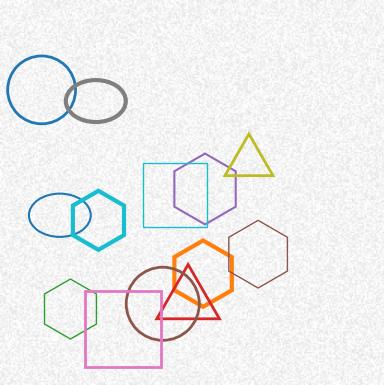[{"shape": "oval", "thickness": 1.5, "radius": 0.4, "center": [0.155, 0.441]}, {"shape": "circle", "thickness": 2, "radius": 0.44, "center": [0.108, 0.767]}, {"shape": "hexagon", "thickness": 3, "radius": 0.43, "center": [0.528, 0.289]}, {"shape": "hexagon", "thickness": 1, "radius": 0.39, "center": [0.183, 0.197]}, {"shape": "triangle", "thickness": 2, "radius": 0.47, "center": [0.489, 0.219]}, {"shape": "hexagon", "thickness": 1.5, "radius": 0.46, "center": [0.533, 0.509]}, {"shape": "circle", "thickness": 2, "radius": 0.47, "center": [0.423, 0.211]}, {"shape": "hexagon", "thickness": 1, "radius": 0.44, "center": [0.67, 0.34]}, {"shape": "square", "thickness": 2, "radius": 0.49, "center": [0.32, 0.144]}, {"shape": "oval", "thickness": 3, "radius": 0.39, "center": [0.249, 0.738]}, {"shape": "triangle", "thickness": 2, "radius": 0.36, "center": [0.647, 0.58]}, {"shape": "hexagon", "thickness": 3, "radius": 0.38, "center": [0.256, 0.428]}, {"shape": "square", "thickness": 1, "radius": 0.42, "center": [0.455, 0.493]}]